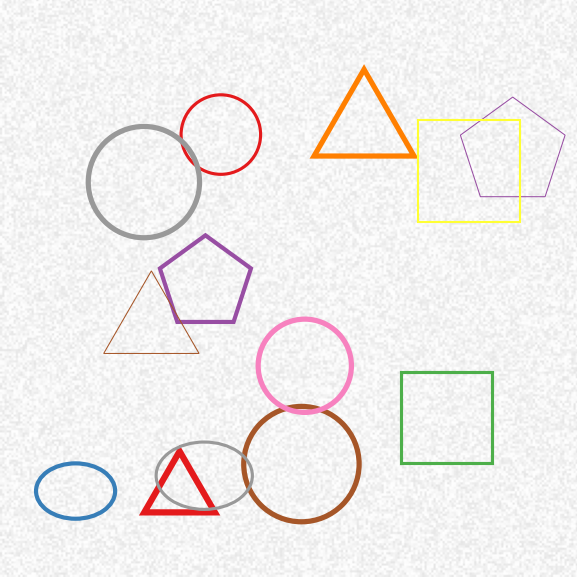[{"shape": "triangle", "thickness": 3, "radius": 0.35, "center": [0.311, 0.147]}, {"shape": "circle", "thickness": 1.5, "radius": 0.34, "center": [0.382, 0.766]}, {"shape": "oval", "thickness": 2, "radius": 0.34, "center": [0.131, 0.149]}, {"shape": "square", "thickness": 1.5, "radius": 0.39, "center": [0.773, 0.276]}, {"shape": "pentagon", "thickness": 0.5, "radius": 0.48, "center": [0.888, 0.736]}, {"shape": "pentagon", "thickness": 2, "radius": 0.41, "center": [0.356, 0.509]}, {"shape": "triangle", "thickness": 2.5, "radius": 0.5, "center": [0.63, 0.779]}, {"shape": "square", "thickness": 1, "radius": 0.44, "center": [0.812, 0.703]}, {"shape": "triangle", "thickness": 0.5, "radius": 0.48, "center": [0.262, 0.435]}, {"shape": "circle", "thickness": 2.5, "radius": 0.5, "center": [0.522, 0.196]}, {"shape": "circle", "thickness": 2.5, "radius": 0.4, "center": [0.528, 0.366]}, {"shape": "oval", "thickness": 1.5, "radius": 0.42, "center": [0.354, 0.175]}, {"shape": "circle", "thickness": 2.5, "radius": 0.48, "center": [0.249, 0.684]}]